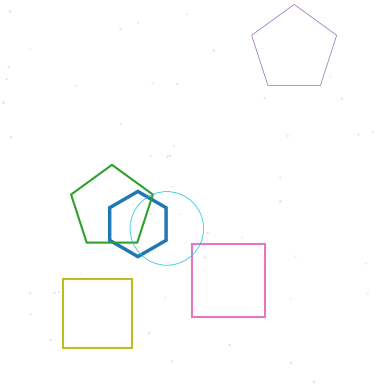[{"shape": "hexagon", "thickness": 2.5, "radius": 0.42, "center": [0.358, 0.418]}, {"shape": "pentagon", "thickness": 1.5, "radius": 0.56, "center": [0.291, 0.46]}, {"shape": "pentagon", "thickness": 0.5, "radius": 0.58, "center": [0.764, 0.872]}, {"shape": "square", "thickness": 1.5, "radius": 0.47, "center": [0.593, 0.271]}, {"shape": "square", "thickness": 1.5, "radius": 0.45, "center": [0.253, 0.185]}, {"shape": "circle", "thickness": 0.5, "radius": 0.48, "center": [0.433, 0.407]}]